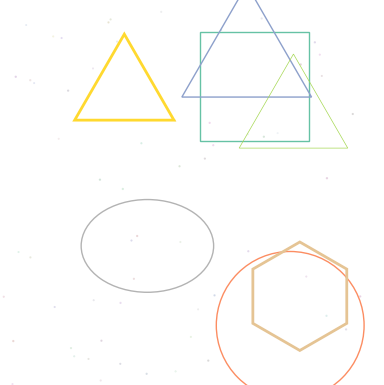[{"shape": "square", "thickness": 1, "radius": 0.7, "center": [0.661, 0.775]}, {"shape": "circle", "thickness": 1, "radius": 0.96, "center": [0.754, 0.155]}, {"shape": "triangle", "thickness": 1, "radius": 0.97, "center": [0.641, 0.845]}, {"shape": "triangle", "thickness": 0.5, "radius": 0.81, "center": [0.762, 0.697]}, {"shape": "triangle", "thickness": 2, "radius": 0.74, "center": [0.323, 0.762]}, {"shape": "hexagon", "thickness": 2, "radius": 0.7, "center": [0.779, 0.231]}, {"shape": "oval", "thickness": 1, "radius": 0.86, "center": [0.383, 0.361]}]